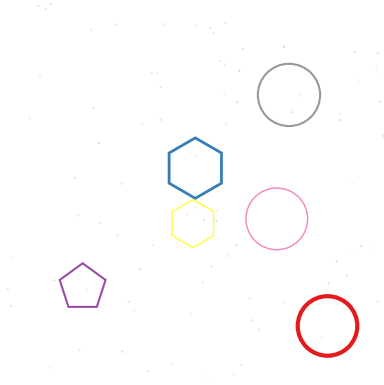[{"shape": "circle", "thickness": 3, "radius": 0.39, "center": [0.851, 0.153]}, {"shape": "hexagon", "thickness": 2, "radius": 0.39, "center": [0.507, 0.563]}, {"shape": "pentagon", "thickness": 1.5, "radius": 0.31, "center": [0.215, 0.254]}, {"shape": "hexagon", "thickness": 1, "radius": 0.31, "center": [0.501, 0.419]}, {"shape": "circle", "thickness": 1, "radius": 0.4, "center": [0.719, 0.431]}, {"shape": "circle", "thickness": 1.5, "radius": 0.4, "center": [0.751, 0.753]}]